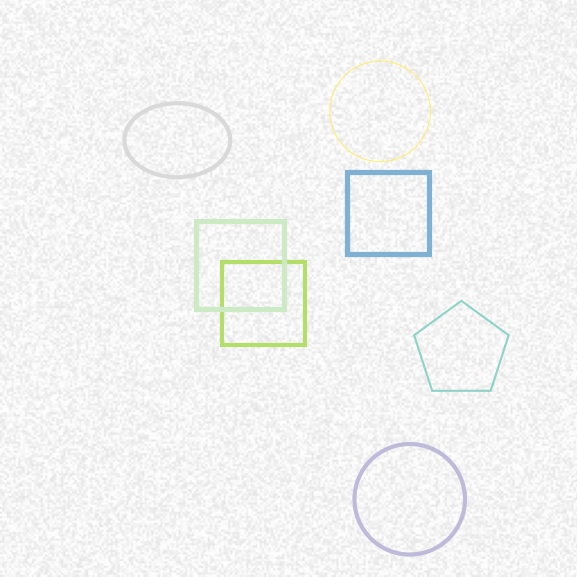[{"shape": "pentagon", "thickness": 1, "radius": 0.43, "center": [0.799, 0.392]}, {"shape": "circle", "thickness": 2, "radius": 0.48, "center": [0.71, 0.135]}, {"shape": "square", "thickness": 2.5, "radius": 0.36, "center": [0.672, 0.631]}, {"shape": "square", "thickness": 2, "radius": 0.36, "center": [0.456, 0.473]}, {"shape": "oval", "thickness": 2, "radius": 0.46, "center": [0.307, 0.756]}, {"shape": "square", "thickness": 2.5, "radius": 0.38, "center": [0.415, 0.541]}, {"shape": "circle", "thickness": 0.5, "radius": 0.44, "center": [0.658, 0.806]}]